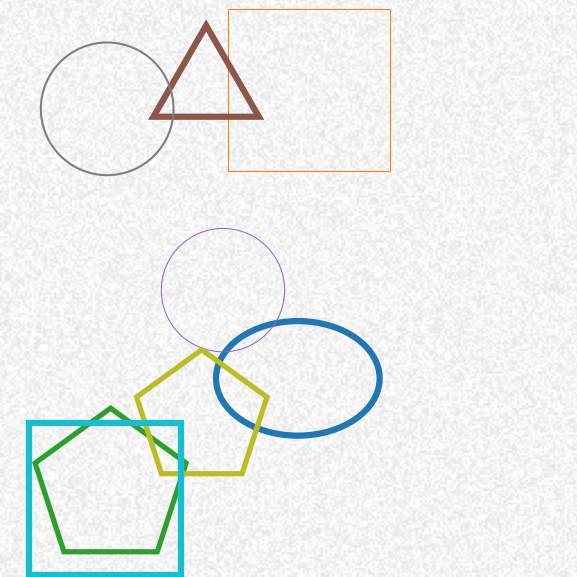[{"shape": "oval", "thickness": 3, "radius": 0.71, "center": [0.516, 0.344]}, {"shape": "square", "thickness": 0.5, "radius": 0.7, "center": [0.535, 0.843]}, {"shape": "pentagon", "thickness": 2.5, "radius": 0.69, "center": [0.192, 0.155]}, {"shape": "circle", "thickness": 0.5, "radius": 0.53, "center": [0.386, 0.497]}, {"shape": "triangle", "thickness": 3, "radius": 0.53, "center": [0.357, 0.85]}, {"shape": "circle", "thickness": 1, "radius": 0.57, "center": [0.186, 0.811]}, {"shape": "pentagon", "thickness": 2.5, "radius": 0.59, "center": [0.349, 0.275]}, {"shape": "square", "thickness": 3, "radius": 0.66, "center": [0.181, 0.135]}]